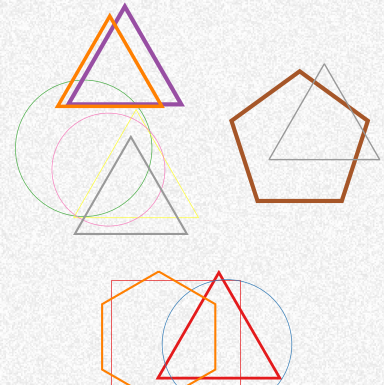[{"shape": "triangle", "thickness": 2, "radius": 0.91, "center": [0.568, 0.109]}, {"shape": "square", "thickness": 0.5, "radius": 0.83, "center": [0.455, 0.105]}, {"shape": "circle", "thickness": 0.5, "radius": 0.84, "center": [0.59, 0.105]}, {"shape": "circle", "thickness": 0.5, "radius": 0.89, "center": [0.217, 0.615]}, {"shape": "triangle", "thickness": 3, "radius": 0.85, "center": [0.324, 0.814]}, {"shape": "hexagon", "thickness": 1.5, "radius": 0.85, "center": [0.412, 0.125]}, {"shape": "triangle", "thickness": 2.5, "radius": 0.78, "center": [0.285, 0.802]}, {"shape": "triangle", "thickness": 0.5, "radius": 0.94, "center": [0.353, 0.528]}, {"shape": "pentagon", "thickness": 3, "radius": 0.93, "center": [0.778, 0.629]}, {"shape": "circle", "thickness": 0.5, "radius": 0.73, "center": [0.282, 0.559]}, {"shape": "triangle", "thickness": 1, "radius": 0.83, "center": [0.842, 0.668]}, {"shape": "triangle", "thickness": 1.5, "radius": 0.84, "center": [0.34, 0.476]}]